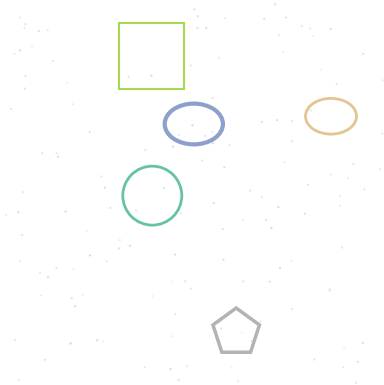[{"shape": "circle", "thickness": 2, "radius": 0.38, "center": [0.396, 0.492]}, {"shape": "oval", "thickness": 3, "radius": 0.38, "center": [0.503, 0.678]}, {"shape": "square", "thickness": 1.5, "radius": 0.42, "center": [0.393, 0.855]}, {"shape": "oval", "thickness": 2, "radius": 0.33, "center": [0.86, 0.698]}, {"shape": "pentagon", "thickness": 2.5, "radius": 0.32, "center": [0.613, 0.136]}]